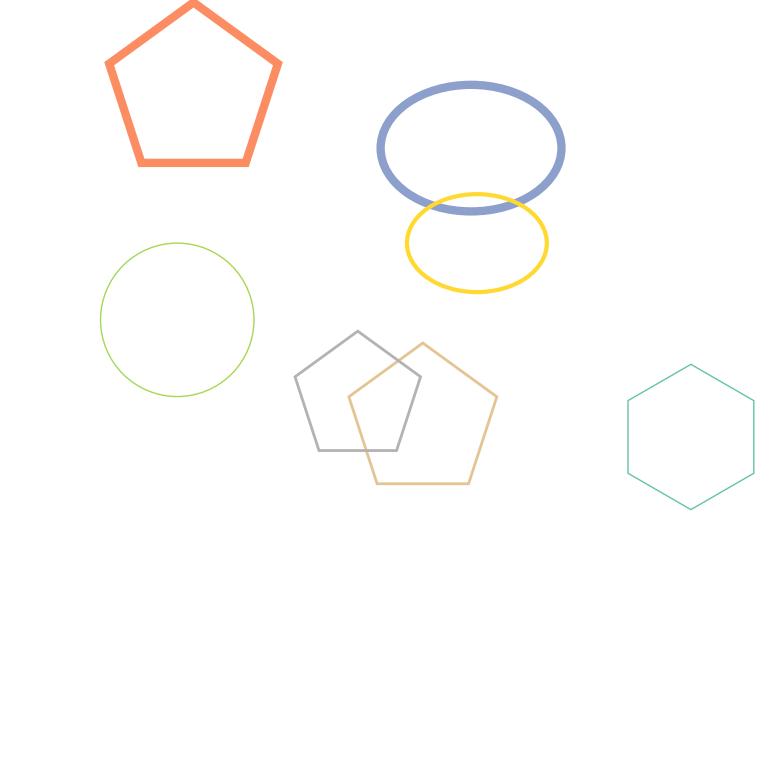[{"shape": "hexagon", "thickness": 0.5, "radius": 0.47, "center": [0.897, 0.433]}, {"shape": "pentagon", "thickness": 3, "radius": 0.58, "center": [0.251, 0.882]}, {"shape": "oval", "thickness": 3, "radius": 0.59, "center": [0.612, 0.808]}, {"shape": "circle", "thickness": 0.5, "radius": 0.5, "center": [0.23, 0.585]}, {"shape": "oval", "thickness": 1.5, "radius": 0.45, "center": [0.619, 0.684]}, {"shape": "pentagon", "thickness": 1, "radius": 0.51, "center": [0.549, 0.453]}, {"shape": "pentagon", "thickness": 1, "radius": 0.43, "center": [0.465, 0.484]}]